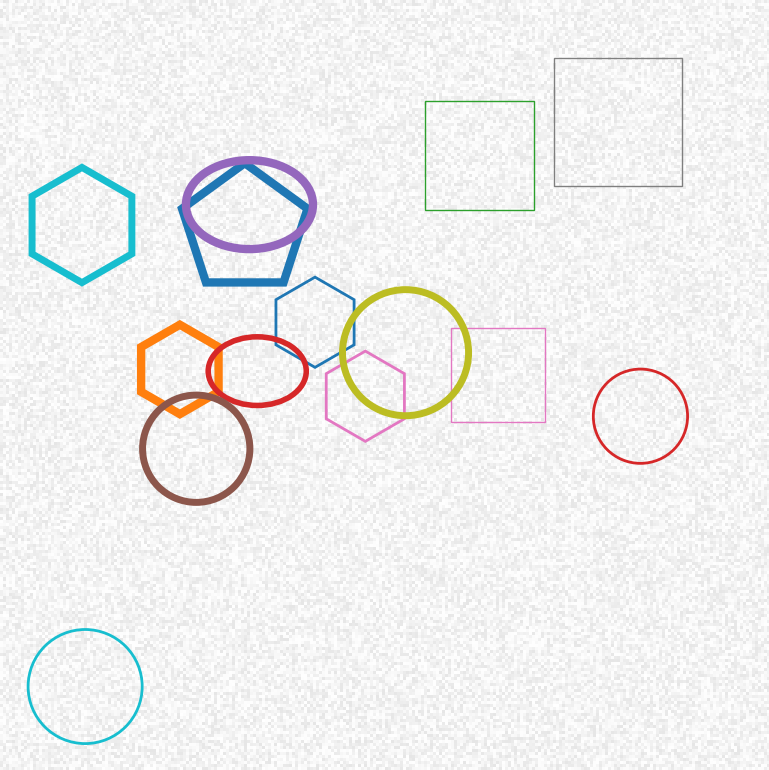[{"shape": "hexagon", "thickness": 1, "radius": 0.29, "center": [0.409, 0.581]}, {"shape": "pentagon", "thickness": 3, "radius": 0.43, "center": [0.318, 0.702]}, {"shape": "hexagon", "thickness": 3, "radius": 0.29, "center": [0.234, 0.52]}, {"shape": "square", "thickness": 0.5, "radius": 0.35, "center": [0.623, 0.798]}, {"shape": "circle", "thickness": 1, "radius": 0.31, "center": [0.832, 0.459]}, {"shape": "oval", "thickness": 2, "radius": 0.32, "center": [0.334, 0.518]}, {"shape": "oval", "thickness": 3, "radius": 0.41, "center": [0.324, 0.734]}, {"shape": "circle", "thickness": 2.5, "radius": 0.35, "center": [0.255, 0.417]}, {"shape": "square", "thickness": 0.5, "radius": 0.3, "center": [0.647, 0.513]}, {"shape": "hexagon", "thickness": 1, "radius": 0.29, "center": [0.474, 0.485]}, {"shape": "square", "thickness": 0.5, "radius": 0.42, "center": [0.802, 0.842]}, {"shape": "circle", "thickness": 2.5, "radius": 0.41, "center": [0.527, 0.542]}, {"shape": "hexagon", "thickness": 2.5, "radius": 0.37, "center": [0.106, 0.708]}, {"shape": "circle", "thickness": 1, "radius": 0.37, "center": [0.111, 0.108]}]